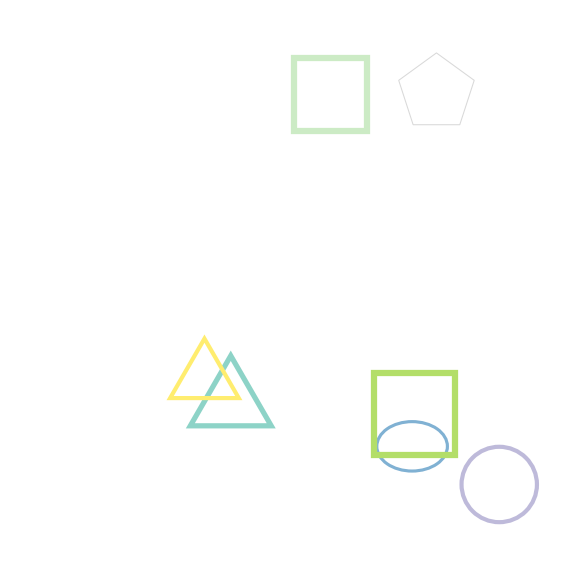[{"shape": "triangle", "thickness": 2.5, "radius": 0.4, "center": [0.4, 0.302]}, {"shape": "circle", "thickness": 2, "radius": 0.33, "center": [0.864, 0.16]}, {"shape": "oval", "thickness": 1.5, "radius": 0.31, "center": [0.714, 0.226]}, {"shape": "square", "thickness": 3, "radius": 0.35, "center": [0.718, 0.282]}, {"shape": "pentagon", "thickness": 0.5, "radius": 0.34, "center": [0.756, 0.839]}, {"shape": "square", "thickness": 3, "radius": 0.32, "center": [0.572, 0.836]}, {"shape": "triangle", "thickness": 2, "radius": 0.34, "center": [0.354, 0.344]}]